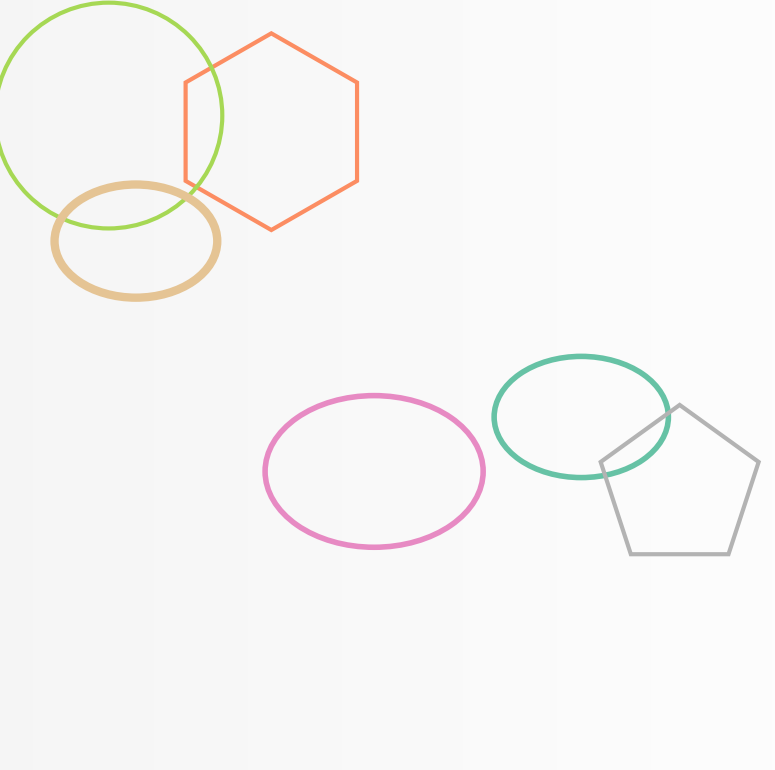[{"shape": "oval", "thickness": 2, "radius": 0.56, "center": [0.75, 0.458]}, {"shape": "hexagon", "thickness": 1.5, "radius": 0.64, "center": [0.35, 0.829]}, {"shape": "oval", "thickness": 2, "radius": 0.7, "center": [0.483, 0.388]}, {"shape": "circle", "thickness": 1.5, "radius": 0.73, "center": [0.14, 0.85]}, {"shape": "oval", "thickness": 3, "radius": 0.52, "center": [0.175, 0.687]}, {"shape": "pentagon", "thickness": 1.5, "radius": 0.54, "center": [0.877, 0.367]}]